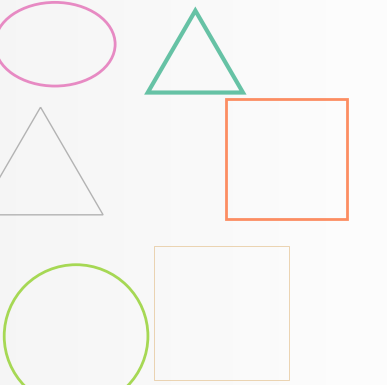[{"shape": "triangle", "thickness": 3, "radius": 0.71, "center": [0.504, 0.831]}, {"shape": "square", "thickness": 2, "radius": 0.78, "center": [0.74, 0.587]}, {"shape": "oval", "thickness": 2, "radius": 0.78, "center": [0.142, 0.885]}, {"shape": "circle", "thickness": 2, "radius": 0.93, "center": [0.196, 0.127]}, {"shape": "square", "thickness": 0.5, "radius": 0.87, "center": [0.572, 0.186]}, {"shape": "triangle", "thickness": 1, "radius": 0.93, "center": [0.105, 0.535]}]